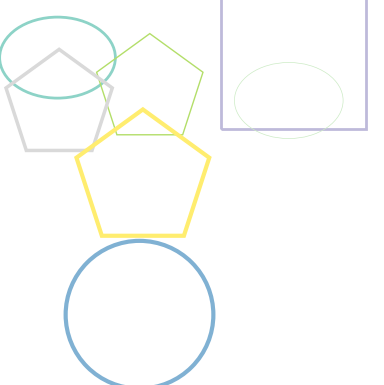[{"shape": "oval", "thickness": 2, "radius": 0.75, "center": [0.149, 0.85]}, {"shape": "square", "thickness": 2, "radius": 0.95, "center": [0.762, 0.855]}, {"shape": "circle", "thickness": 3, "radius": 0.96, "center": [0.362, 0.183]}, {"shape": "pentagon", "thickness": 1, "radius": 0.73, "center": [0.389, 0.767]}, {"shape": "pentagon", "thickness": 2.5, "radius": 0.73, "center": [0.154, 0.727]}, {"shape": "oval", "thickness": 0.5, "radius": 0.71, "center": [0.75, 0.739]}, {"shape": "pentagon", "thickness": 3, "radius": 0.91, "center": [0.371, 0.534]}]